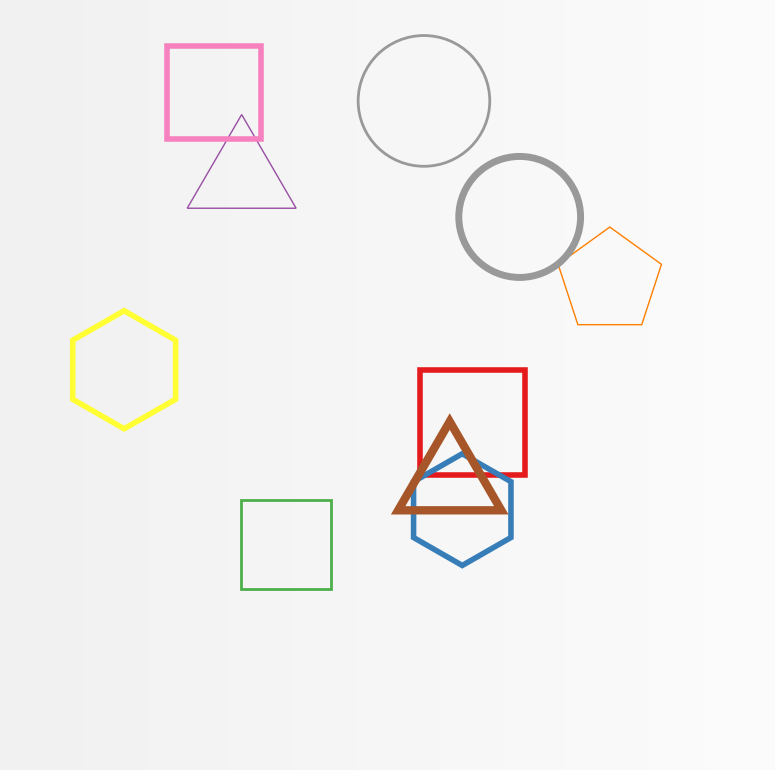[{"shape": "square", "thickness": 2, "radius": 0.34, "center": [0.61, 0.451]}, {"shape": "hexagon", "thickness": 2, "radius": 0.36, "center": [0.596, 0.338]}, {"shape": "square", "thickness": 1, "radius": 0.29, "center": [0.369, 0.293]}, {"shape": "triangle", "thickness": 0.5, "radius": 0.41, "center": [0.312, 0.77]}, {"shape": "pentagon", "thickness": 0.5, "radius": 0.35, "center": [0.787, 0.635]}, {"shape": "hexagon", "thickness": 2, "radius": 0.38, "center": [0.16, 0.52]}, {"shape": "triangle", "thickness": 3, "radius": 0.38, "center": [0.58, 0.376]}, {"shape": "square", "thickness": 2, "radius": 0.3, "center": [0.276, 0.88]}, {"shape": "circle", "thickness": 1, "radius": 0.42, "center": [0.547, 0.869]}, {"shape": "circle", "thickness": 2.5, "radius": 0.39, "center": [0.671, 0.718]}]